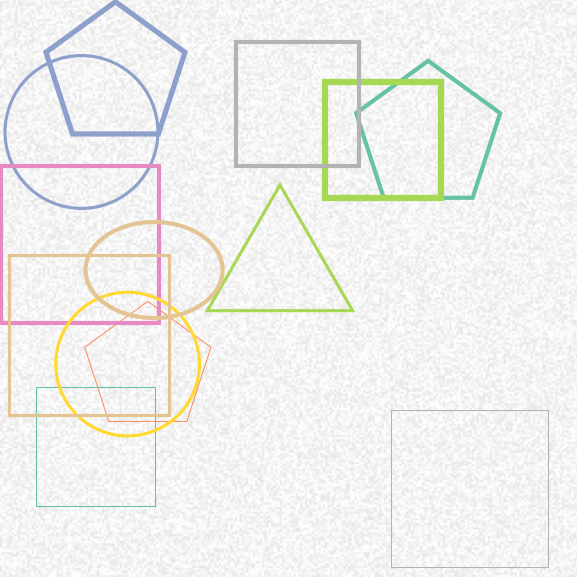[{"shape": "pentagon", "thickness": 2, "radius": 0.66, "center": [0.741, 0.763]}, {"shape": "square", "thickness": 0.5, "radius": 0.51, "center": [0.166, 0.226]}, {"shape": "pentagon", "thickness": 0.5, "radius": 0.57, "center": [0.256, 0.362]}, {"shape": "pentagon", "thickness": 2.5, "radius": 0.63, "center": [0.2, 0.87]}, {"shape": "circle", "thickness": 1.5, "radius": 0.66, "center": [0.141, 0.771]}, {"shape": "square", "thickness": 2, "radius": 0.68, "center": [0.139, 0.576]}, {"shape": "square", "thickness": 3, "radius": 0.5, "center": [0.664, 0.756]}, {"shape": "triangle", "thickness": 1.5, "radius": 0.73, "center": [0.485, 0.534]}, {"shape": "circle", "thickness": 1.5, "radius": 0.62, "center": [0.221, 0.369]}, {"shape": "square", "thickness": 1.5, "radius": 0.69, "center": [0.154, 0.419]}, {"shape": "oval", "thickness": 2, "radius": 0.59, "center": [0.267, 0.532]}, {"shape": "square", "thickness": 0.5, "radius": 0.68, "center": [0.813, 0.154]}, {"shape": "square", "thickness": 2, "radius": 0.53, "center": [0.515, 0.819]}]